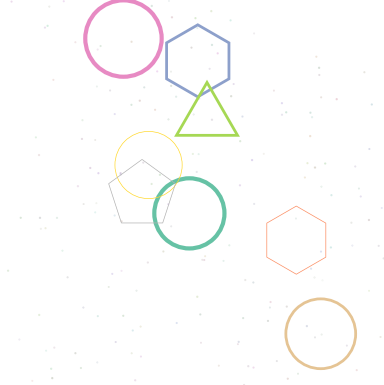[{"shape": "circle", "thickness": 3, "radius": 0.46, "center": [0.492, 0.446]}, {"shape": "hexagon", "thickness": 0.5, "radius": 0.44, "center": [0.77, 0.376]}, {"shape": "hexagon", "thickness": 2, "radius": 0.47, "center": [0.514, 0.842]}, {"shape": "circle", "thickness": 3, "radius": 0.5, "center": [0.321, 0.9]}, {"shape": "triangle", "thickness": 2, "radius": 0.46, "center": [0.538, 0.694]}, {"shape": "circle", "thickness": 0.5, "radius": 0.44, "center": [0.386, 0.571]}, {"shape": "circle", "thickness": 2, "radius": 0.45, "center": [0.833, 0.133]}, {"shape": "pentagon", "thickness": 0.5, "radius": 0.46, "center": [0.369, 0.495]}]